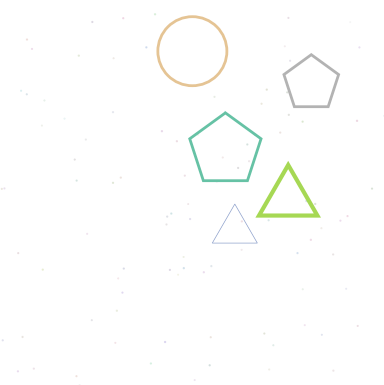[{"shape": "pentagon", "thickness": 2, "radius": 0.49, "center": [0.585, 0.609]}, {"shape": "triangle", "thickness": 0.5, "radius": 0.34, "center": [0.61, 0.402]}, {"shape": "triangle", "thickness": 3, "radius": 0.44, "center": [0.749, 0.484]}, {"shape": "circle", "thickness": 2, "radius": 0.45, "center": [0.5, 0.867]}, {"shape": "pentagon", "thickness": 2, "radius": 0.37, "center": [0.809, 0.783]}]